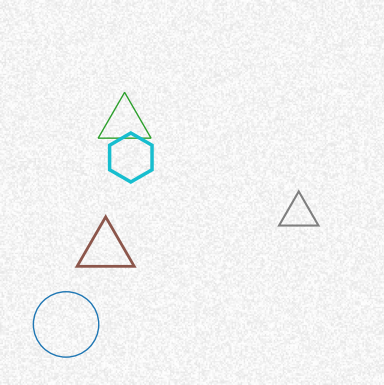[{"shape": "circle", "thickness": 1, "radius": 0.42, "center": [0.172, 0.157]}, {"shape": "triangle", "thickness": 1, "radius": 0.4, "center": [0.324, 0.681]}, {"shape": "triangle", "thickness": 2, "radius": 0.43, "center": [0.274, 0.351]}, {"shape": "triangle", "thickness": 1.5, "radius": 0.3, "center": [0.776, 0.444]}, {"shape": "hexagon", "thickness": 2.5, "radius": 0.32, "center": [0.34, 0.591]}]